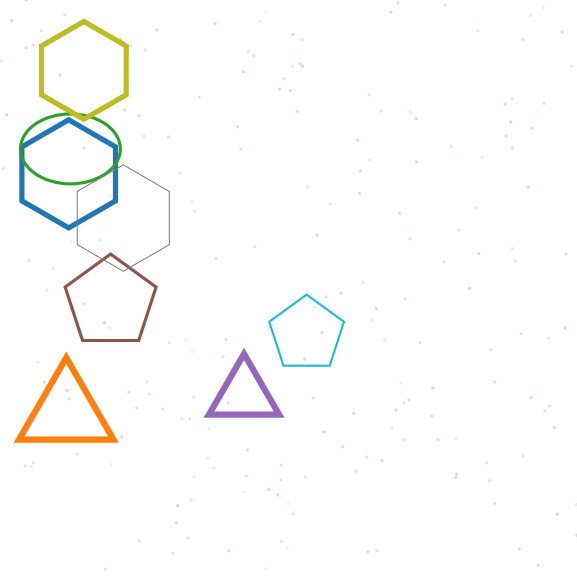[{"shape": "hexagon", "thickness": 2.5, "radius": 0.47, "center": [0.119, 0.698]}, {"shape": "triangle", "thickness": 3, "radius": 0.47, "center": [0.115, 0.285]}, {"shape": "oval", "thickness": 1.5, "radius": 0.43, "center": [0.122, 0.741]}, {"shape": "triangle", "thickness": 3, "radius": 0.35, "center": [0.423, 0.316]}, {"shape": "pentagon", "thickness": 1.5, "radius": 0.41, "center": [0.192, 0.476]}, {"shape": "hexagon", "thickness": 0.5, "radius": 0.46, "center": [0.213, 0.622]}, {"shape": "hexagon", "thickness": 2.5, "radius": 0.42, "center": [0.145, 0.877]}, {"shape": "pentagon", "thickness": 1, "radius": 0.34, "center": [0.531, 0.421]}]